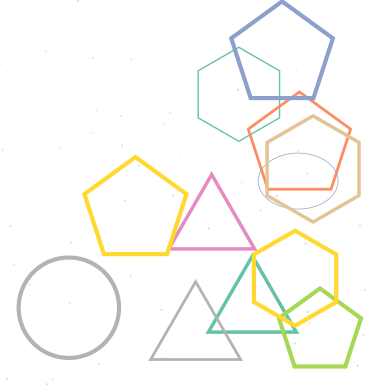[{"shape": "triangle", "thickness": 2.5, "radius": 0.66, "center": [0.655, 0.203]}, {"shape": "hexagon", "thickness": 1, "radius": 0.61, "center": [0.62, 0.755]}, {"shape": "pentagon", "thickness": 2, "radius": 0.7, "center": [0.778, 0.622]}, {"shape": "pentagon", "thickness": 3, "radius": 0.69, "center": [0.733, 0.858]}, {"shape": "oval", "thickness": 0.5, "radius": 0.52, "center": [0.774, 0.53]}, {"shape": "triangle", "thickness": 2.5, "radius": 0.64, "center": [0.55, 0.418]}, {"shape": "pentagon", "thickness": 3, "radius": 0.56, "center": [0.831, 0.139]}, {"shape": "pentagon", "thickness": 3, "radius": 0.7, "center": [0.352, 0.453]}, {"shape": "hexagon", "thickness": 3, "radius": 0.62, "center": [0.766, 0.277]}, {"shape": "hexagon", "thickness": 2.5, "radius": 0.69, "center": [0.813, 0.561]}, {"shape": "circle", "thickness": 3, "radius": 0.65, "center": [0.179, 0.201]}, {"shape": "triangle", "thickness": 2, "radius": 0.67, "center": [0.508, 0.134]}]